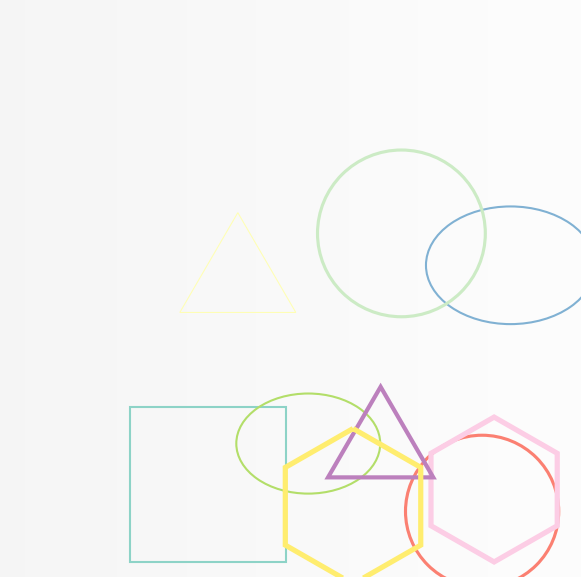[{"shape": "square", "thickness": 1, "radius": 0.67, "center": [0.358, 0.16]}, {"shape": "triangle", "thickness": 0.5, "radius": 0.58, "center": [0.409, 0.516]}, {"shape": "circle", "thickness": 1.5, "radius": 0.66, "center": [0.829, 0.114]}, {"shape": "oval", "thickness": 1, "radius": 0.73, "center": [0.878, 0.54]}, {"shape": "oval", "thickness": 1, "radius": 0.62, "center": [0.53, 0.231]}, {"shape": "hexagon", "thickness": 2.5, "radius": 0.63, "center": [0.85, 0.151]}, {"shape": "triangle", "thickness": 2, "radius": 0.52, "center": [0.655, 0.225]}, {"shape": "circle", "thickness": 1.5, "radius": 0.72, "center": [0.691, 0.595]}, {"shape": "hexagon", "thickness": 2.5, "radius": 0.67, "center": [0.607, 0.123]}]